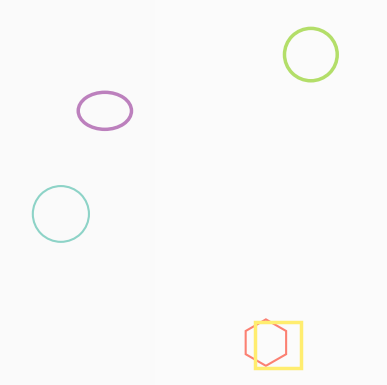[{"shape": "circle", "thickness": 1.5, "radius": 0.36, "center": [0.157, 0.444]}, {"shape": "hexagon", "thickness": 1.5, "radius": 0.3, "center": [0.686, 0.11]}, {"shape": "circle", "thickness": 2.5, "radius": 0.34, "center": [0.802, 0.858]}, {"shape": "oval", "thickness": 2.5, "radius": 0.34, "center": [0.271, 0.712]}, {"shape": "square", "thickness": 2.5, "radius": 0.3, "center": [0.717, 0.103]}]